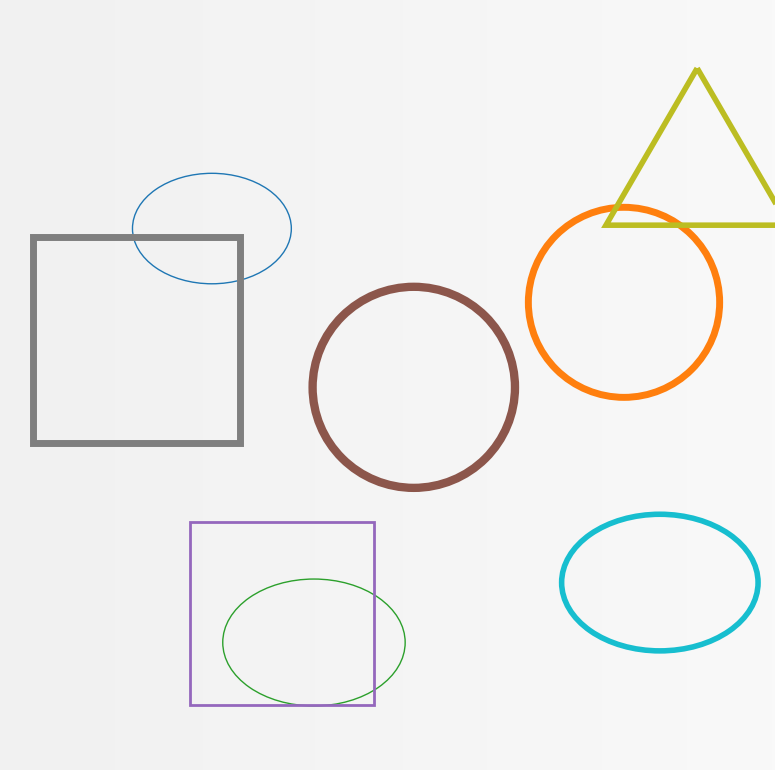[{"shape": "oval", "thickness": 0.5, "radius": 0.51, "center": [0.273, 0.703]}, {"shape": "circle", "thickness": 2.5, "radius": 0.62, "center": [0.805, 0.607]}, {"shape": "oval", "thickness": 0.5, "radius": 0.59, "center": [0.405, 0.166]}, {"shape": "square", "thickness": 1, "radius": 0.59, "center": [0.364, 0.203]}, {"shape": "circle", "thickness": 3, "radius": 0.65, "center": [0.534, 0.497]}, {"shape": "square", "thickness": 2.5, "radius": 0.67, "center": [0.176, 0.559]}, {"shape": "triangle", "thickness": 2, "radius": 0.68, "center": [0.9, 0.776]}, {"shape": "oval", "thickness": 2, "radius": 0.63, "center": [0.851, 0.243]}]